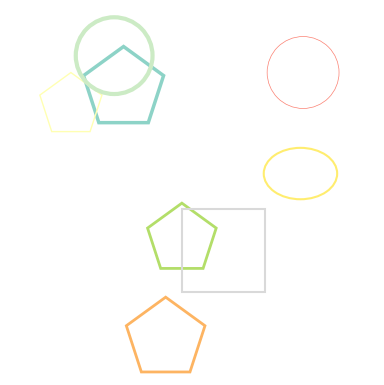[{"shape": "pentagon", "thickness": 2.5, "radius": 0.55, "center": [0.321, 0.77]}, {"shape": "pentagon", "thickness": 1, "radius": 0.42, "center": [0.184, 0.727]}, {"shape": "circle", "thickness": 0.5, "radius": 0.47, "center": [0.787, 0.812]}, {"shape": "pentagon", "thickness": 2, "radius": 0.54, "center": [0.43, 0.121]}, {"shape": "pentagon", "thickness": 2, "radius": 0.47, "center": [0.472, 0.379]}, {"shape": "square", "thickness": 1.5, "radius": 0.53, "center": [0.581, 0.349]}, {"shape": "circle", "thickness": 3, "radius": 0.5, "center": [0.296, 0.855]}, {"shape": "oval", "thickness": 1.5, "radius": 0.48, "center": [0.78, 0.549]}]